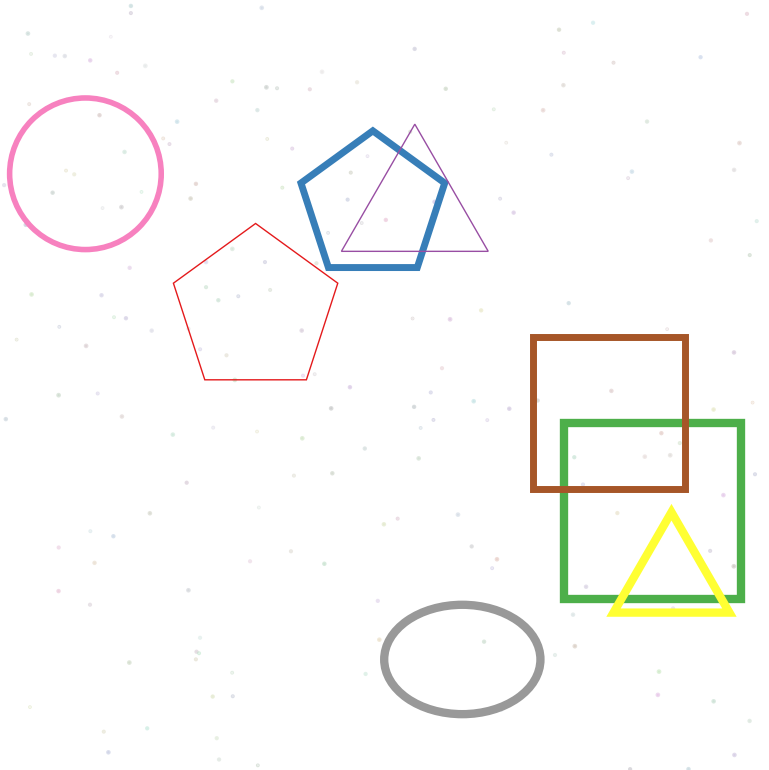[{"shape": "pentagon", "thickness": 0.5, "radius": 0.56, "center": [0.332, 0.598]}, {"shape": "pentagon", "thickness": 2.5, "radius": 0.49, "center": [0.484, 0.732]}, {"shape": "square", "thickness": 3, "radius": 0.57, "center": [0.847, 0.336]}, {"shape": "triangle", "thickness": 0.5, "radius": 0.55, "center": [0.539, 0.729]}, {"shape": "triangle", "thickness": 3, "radius": 0.43, "center": [0.872, 0.248]}, {"shape": "square", "thickness": 2.5, "radius": 0.49, "center": [0.791, 0.463]}, {"shape": "circle", "thickness": 2, "radius": 0.49, "center": [0.111, 0.774]}, {"shape": "oval", "thickness": 3, "radius": 0.51, "center": [0.6, 0.144]}]